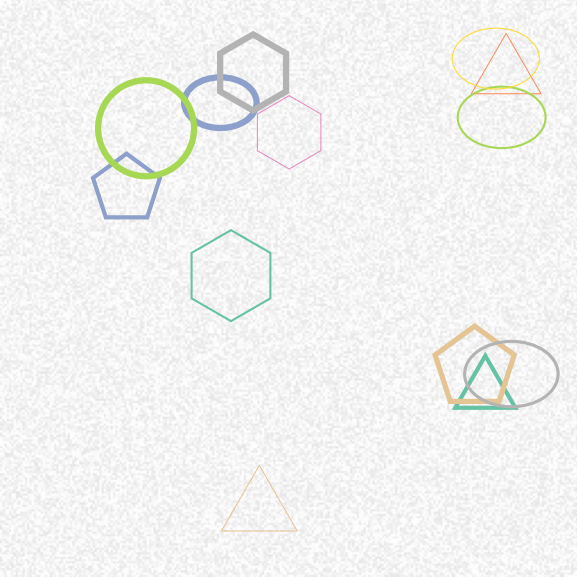[{"shape": "triangle", "thickness": 2, "radius": 0.3, "center": [0.84, 0.323]}, {"shape": "hexagon", "thickness": 1, "radius": 0.39, "center": [0.4, 0.522]}, {"shape": "triangle", "thickness": 0.5, "radius": 0.35, "center": [0.876, 0.872]}, {"shape": "oval", "thickness": 3, "radius": 0.31, "center": [0.382, 0.821]}, {"shape": "pentagon", "thickness": 2, "radius": 0.3, "center": [0.219, 0.672]}, {"shape": "hexagon", "thickness": 0.5, "radius": 0.32, "center": [0.501, 0.77]}, {"shape": "oval", "thickness": 1, "radius": 0.38, "center": [0.869, 0.796]}, {"shape": "circle", "thickness": 3, "radius": 0.42, "center": [0.253, 0.777]}, {"shape": "oval", "thickness": 0.5, "radius": 0.38, "center": [0.859, 0.898]}, {"shape": "pentagon", "thickness": 2.5, "radius": 0.36, "center": [0.822, 0.362]}, {"shape": "triangle", "thickness": 0.5, "radius": 0.38, "center": [0.449, 0.118]}, {"shape": "hexagon", "thickness": 3, "radius": 0.33, "center": [0.438, 0.874]}, {"shape": "oval", "thickness": 1.5, "radius": 0.4, "center": [0.886, 0.351]}]